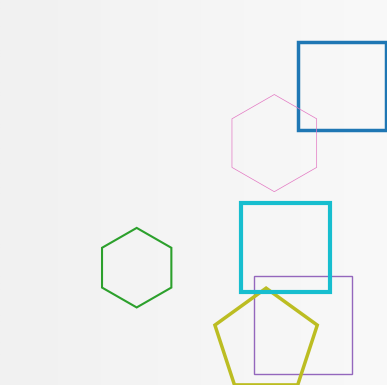[{"shape": "square", "thickness": 2.5, "radius": 0.57, "center": [0.883, 0.776]}, {"shape": "hexagon", "thickness": 1.5, "radius": 0.52, "center": [0.353, 0.305]}, {"shape": "square", "thickness": 1, "radius": 0.63, "center": [0.782, 0.155]}, {"shape": "hexagon", "thickness": 0.5, "radius": 0.63, "center": [0.708, 0.628]}, {"shape": "pentagon", "thickness": 2.5, "radius": 0.69, "center": [0.687, 0.113]}, {"shape": "square", "thickness": 3, "radius": 0.57, "center": [0.737, 0.357]}]